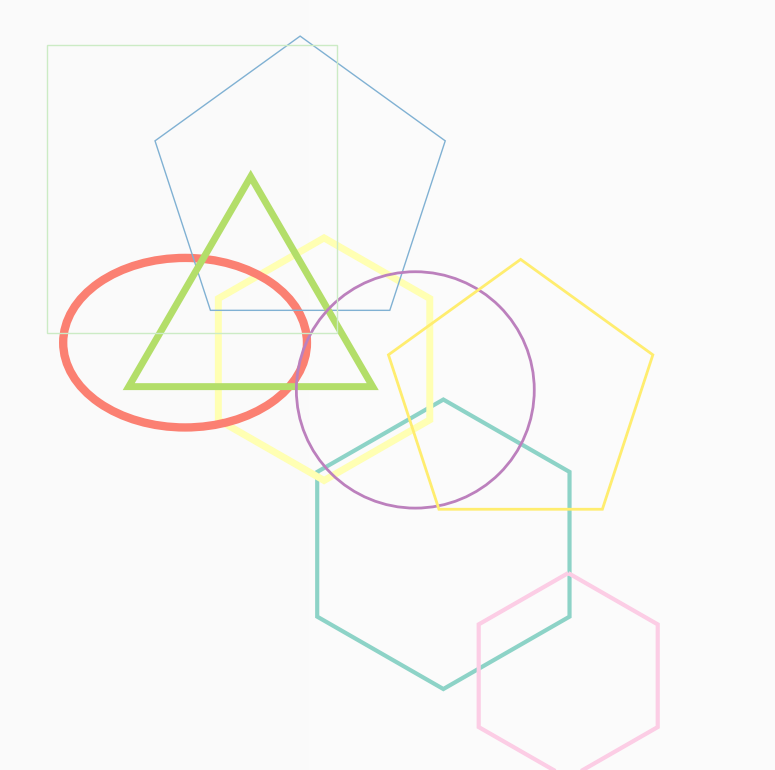[{"shape": "hexagon", "thickness": 1.5, "radius": 0.94, "center": [0.572, 0.293]}, {"shape": "hexagon", "thickness": 2.5, "radius": 0.79, "center": [0.418, 0.534]}, {"shape": "oval", "thickness": 3, "radius": 0.79, "center": [0.239, 0.555]}, {"shape": "pentagon", "thickness": 0.5, "radius": 0.98, "center": [0.387, 0.756]}, {"shape": "triangle", "thickness": 2.5, "radius": 0.91, "center": [0.323, 0.589]}, {"shape": "hexagon", "thickness": 1.5, "radius": 0.67, "center": [0.733, 0.122]}, {"shape": "circle", "thickness": 1, "radius": 0.77, "center": [0.536, 0.494]}, {"shape": "square", "thickness": 0.5, "radius": 0.94, "center": [0.248, 0.754]}, {"shape": "pentagon", "thickness": 1, "radius": 0.9, "center": [0.672, 0.484]}]